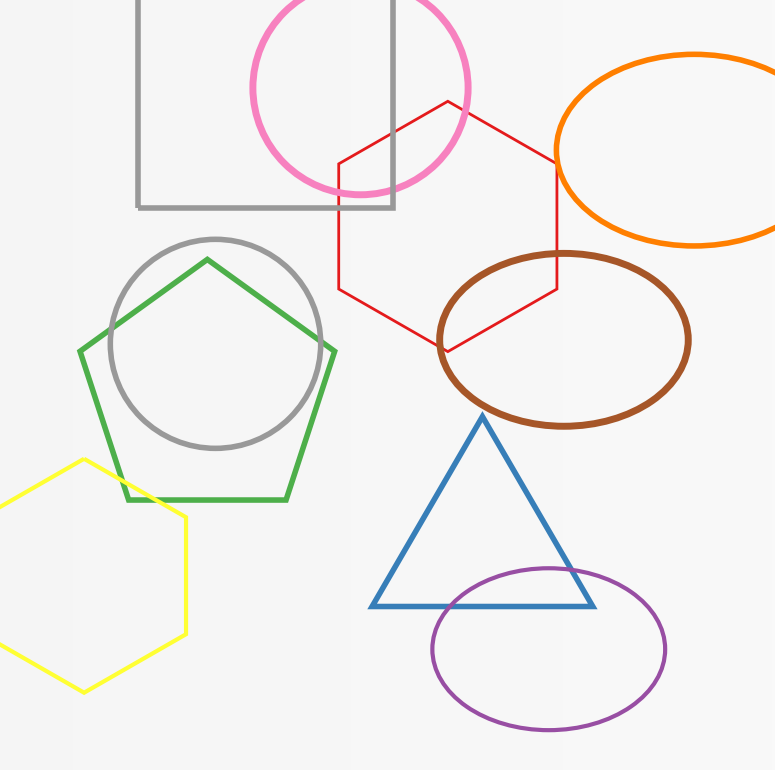[{"shape": "hexagon", "thickness": 1, "radius": 0.81, "center": [0.578, 0.706]}, {"shape": "triangle", "thickness": 2, "radius": 0.82, "center": [0.623, 0.295]}, {"shape": "pentagon", "thickness": 2, "radius": 0.86, "center": [0.268, 0.49]}, {"shape": "oval", "thickness": 1.5, "radius": 0.75, "center": [0.708, 0.157]}, {"shape": "oval", "thickness": 2, "radius": 0.89, "center": [0.896, 0.805]}, {"shape": "hexagon", "thickness": 1.5, "radius": 0.76, "center": [0.108, 0.252]}, {"shape": "oval", "thickness": 2.5, "radius": 0.8, "center": [0.728, 0.559]}, {"shape": "circle", "thickness": 2.5, "radius": 0.69, "center": [0.465, 0.886]}, {"shape": "square", "thickness": 2, "radius": 0.82, "center": [0.343, 0.894]}, {"shape": "circle", "thickness": 2, "radius": 0.68, "center": [0.278, 0.553]}]